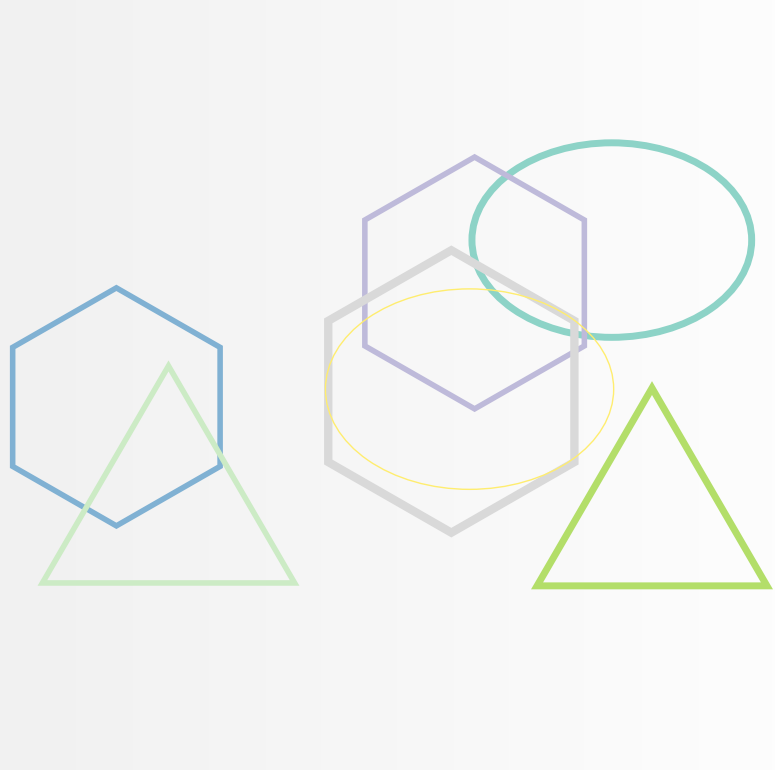[{"shape": "oval", "thickness": 2.5, "radius": 0.9, "center": [0.789, 0.688]}, {"shape": "hexagon", "thickness": 2, "radius": 0.82, "center": [0.612, 0.633]}, {"shape": "hexagon", "thickness": 2, "radius": 0.77, "center": [0.15, 0.472]}, {"shape": "triangle", "thickness": 2.5, "radius": 0.86, "center": [0.841, 0.325]}, {"shape": "hexagon", "thickness": 3, "radius": 0.92, "center": [0.582, 0.492]}, {"shape": "triangle", "thickness": 2, "radius": 0.94, "center": [0.217, 0.337]}, {"shape": "oval", "thickness": 0.5, "radius": 0.93, "center": [0.606, 0.495]}]